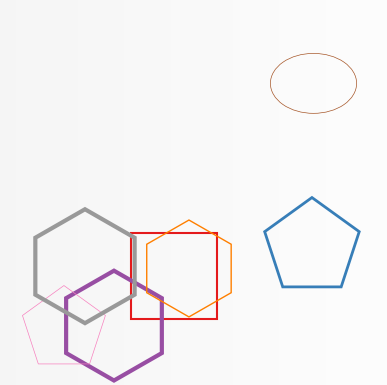[{"shape": "square", "thickness": 1.5, "radius": 0.56, "center": [0.448, 0.283]}, {"shape": "pentagon", "thickness": 2, "radius": 0.64, "center": [0.805, 0.359]}, {"shape": "hexagon", "thickness": 3, "radius": 0.71, "center": [0.294, 0.154]}, {"shape": "hexagon", "thickness": 1, "radius": 0.63, "center": [0.488, 0.303]}, {"shape": "oval", "thickness": 0.5, "radius": 0.56, "center": [0.809, 0.783]}, {"shape": "pentagon", "thickness": 0.5, "radius": 0.56, "center": [0.165, 0.146]}, {"shape": "hexagon", "thickness": 3, "radius": 0.74, "center": [0.219, 0.309]}]